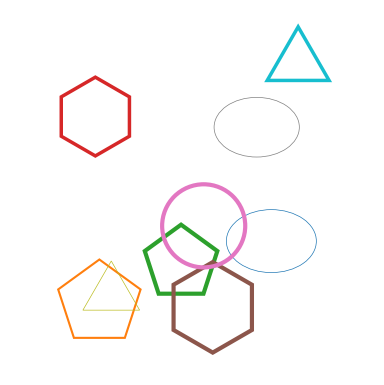[{"shape": "oval", "thickness": 0.5, "radius": 0.58, "center": [0.705, 0.374]}, {"shape": "pentagon", "thickness": 1.5, "radius": 0.56, "center": [0.258, 0.213]}, {"shape": "pentagon", "thickness": 3, "radius": 0.5, "center": [0.47, 0.317]}, {"shape": "hexagon", "thickness": 2.5, "radius": 0.51, "center": [0.248, 0.697]}, {"shape": "hexagon", "thickness": 3, "radius": 0.59, "center": [0.553, 0.202]}, {"shape": "circle", "thickness": 3, "radius": 0.54, "center": [0.529, 0.413]}, {"shape": "oval", "thickness": 0.5, "radius": 0.55, "center": [0.667, 0.67]}, {"shape": "triangle", "thickness": 0.5, "radius": 0.43, "center": [0.289, 0.237]}, {"shape": "triangle", "thickness": 2.5, "radius": 0.46, "center": [0.774, 0.837]}]